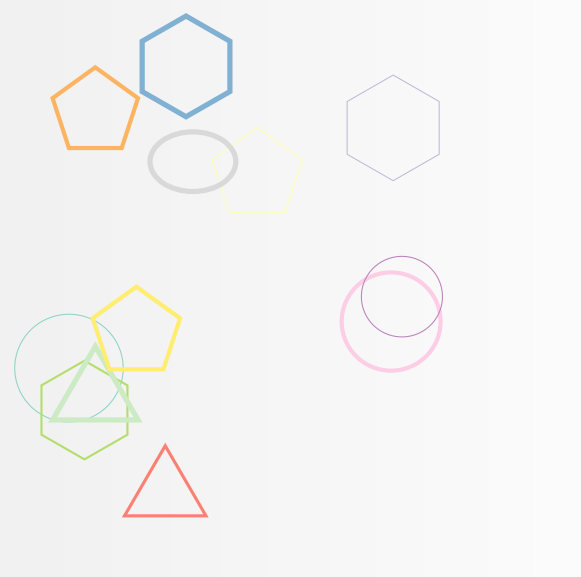[{"shape": "circle", "thickness": 0.5, "radius": 0.47, "center": [0.119, 0.362]}, {"shape": "pentagon", "thickness": 0.5, "radius": 0.41, "center": [0.443, 0.697]}, {"shape": "hexagon", "thickness": 0.5, "radius": 0.46, "center": [0.676, 0.778]}, {"shape": "triangle", "thickness": 1.5, "radius": 0.4, "center": [0.284, 0.146]}, {"shape": "hexagon", "thickness": 2.5, "radius": 0.44, "center": [0.32, 0.884]}, {"shape": "pentagon", "thickness": 2, "radius": 0.39, "center": [0.164, 0.805]}, {"shape": "hexagon", "thickness": 1, "radius": 0.43, "center": [0.145, 0.289]}, {"shape": "circle", "thickness": 2, "radius": 0.43, "center": [0.673, 0.442]}, {"shape": "oval", "thickness": 2.5, "radius": 0.37, "center": [0.332, 0.719]}, {"shape": "circle", "thickness": 0.5, "radius": 0.35, "center": [0.691, 0.485]}, {"shape": "triangle", "thickness": 2.5, "radius": 0.42, "center": [0.164, 0.314]}, {"shape": "pentagon", "thickness": 2, "radius": 0.4, "center": [0.235, 0.424]}]